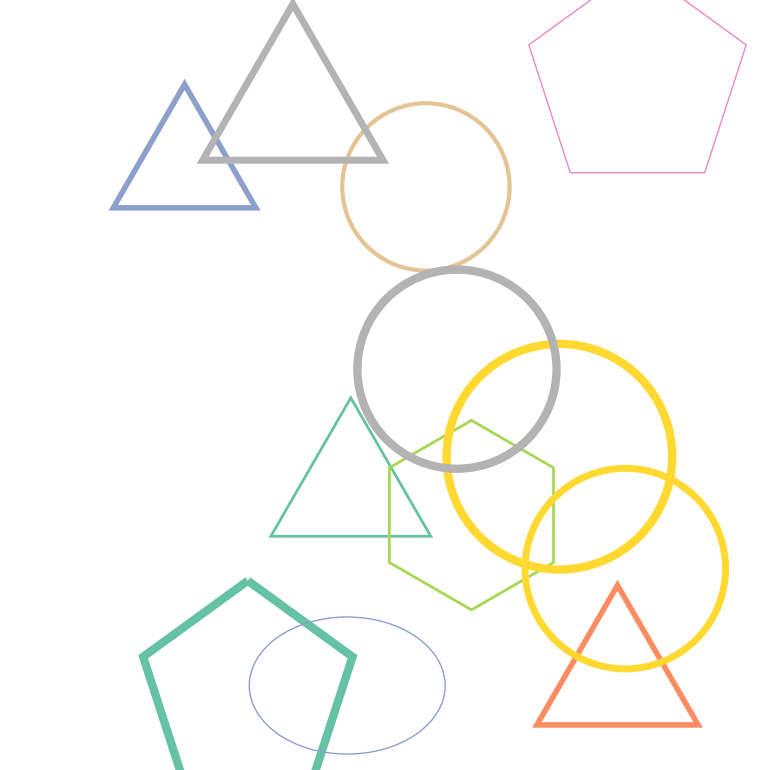[{"shape": "pentagon", "thickness": 3, "radius": 0.71, "center": [0.322, 0.103]}, {"shape": "triangle", "thickness": 1, "radius": 0.6, "center": [0.456, 0.363]}, {"shape": "triangle", "thickness": 2, "radius": 0.6, "center": [0.802, 0.119]}, {"shape": "oval", "thickness": 0.5, "radius": 0.64, "center": [0.451, 0.11]}, {"shape": "triangle", "thickness": 2, "radius": 0.53, "center": [0.24, 0.784]}, {"shape": "pentagon", "thickness": 0.5, "radius": 0.74, "center": [0.828, 0.896]}, {"shape": "hexagon", "thickness": 1, "radius": 0.62, "center": [0.612, 0.331]}, {"shape": "circle", "thickness": 3, "radius": 0.73, "center": [0.727, 0.407]}, {"shape": "circle", "thickness": 2.5, "radius": 0.65, "center": [0.812, 0.262]}, {"shape": "circle", "thickness": 1.5, "radius": 0.54, "center": [0.553, 0.757]}, {"shape": "triangle", "thickness": 2.5, "radius": 0.68, "center": [0.38, 0.86]}, {"shape": "circle", "thickness": 3, "radius": 0.65, "center": [0.593, 0.521]}]